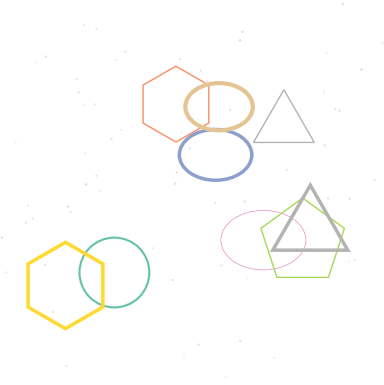[{"shape": "circle", "thickness": 1.5, "radius": 0.45, "center": [0.297, 0.292]}, {"shape": "hexagon", "thickness": 1, "radius": 0.49, "center": [0.457, 0.73]}, {"shape": "oval", "thickness": 2.5, "radius": 0.47, "center": [0.56, 0.598]}, {"shape": "oval", "thickness": 0.5, "radius": 0.55, "center": [0.684, 0.376]}, {"shape": "pentagon", "thickness": 1, "radius": 0.57, "center": [0.786, 0.372]}, {"shape": "hexagon", "thickness": 2.5, "radius": 0.56, "center": [0.17, 0.258]}, {"shape": "oval", "thickness": 3, "radius": 0.44, "center": [0.569, 0.723]}, {"shape": "triangle", "thickness": 1, "radius": 0.46, "center": [0.737, 0.676]}, {"shape": "triangle", "thickness": 2.5, "radius": 0.56, "center": [0.806, 0.406]}]